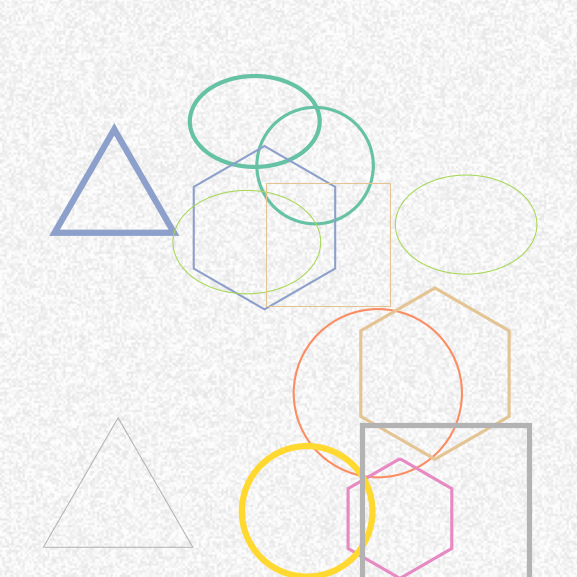[{"shape": "oval", "thickness": 2, "radius": 0.56, "center": [0.441, 0.789]}, {"shape": "circle", "thickness": 1.5, "radius": 0.5, "center": [0.546, 0.712]}, {"shape": "circle", "thickness": 1, "radius": 0.73, "center": [0.654, 0.318]}, {"shape": "triangle", "thickness": 3, "radius": 0.6, "center": [0.198, 0.656]}, {"shape": "hexagon", "thickness": 1, "radius": 0.71, "center": [0.458, 0.605]}, {"shape": "hexagon", "thickness": 1.5, "radius": 0.52, "center": [0.693, 0.101]}, {"shape": "oval", "thickness": 0.5, "radius": 0.61, "center": [0.807, 0.61]}, {"shape": "oval", "thickness": 0.5, "radius": 0.64, "center": [0.427, 0.58]}, {"shape": "circle", "thickness": 3, "radius": 0.57, "center": [0.532, 0.114]}, {"shape": "square", "thickness": 0.5, "radius": 0.54, "center": [0.568, 0.576]}, {"shape": "hexagon", "thickness": 1.5, "radius": 0.74, "center": [0.753, 0.352]}, {"shape": "square", "thickness": 2.5, "radius": 0.72, "center": [0.772, 0.119]}, {"shape": "triangle", "thickness": 0.5, "radius": 0.75, "center": [0.204, 0.126]}]